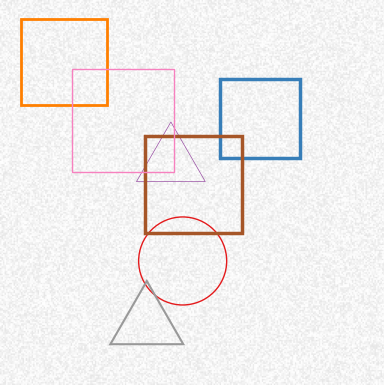[{"shape": "circle", "thickness": 1, "radius": 0.57, "center": [0.474, 0.322]}, {"shape": "square", "thickness": 2.5, "radius": 0.52, "center": [0.676, 0.693]}, {"shape": "triangle", "thickness": 0.5, "radius": 0.52, "center": [0.444, 0.58]}, {"shape": "square", "thickness": 2, "radius": 0.55, "center": [0.166, 0.839]}, {"shape": "square", "thickness": 2.5, "radius": 0.63, "center": [0.503, 0.521]}, {"shape": "square", "thickness": 1, "radius": 0.66, "center": [0.318, 0.687]}, {"shape": "triangle", "thickness": 1.5, "radius": 0.55, "center": [0.381, 0.161]}]